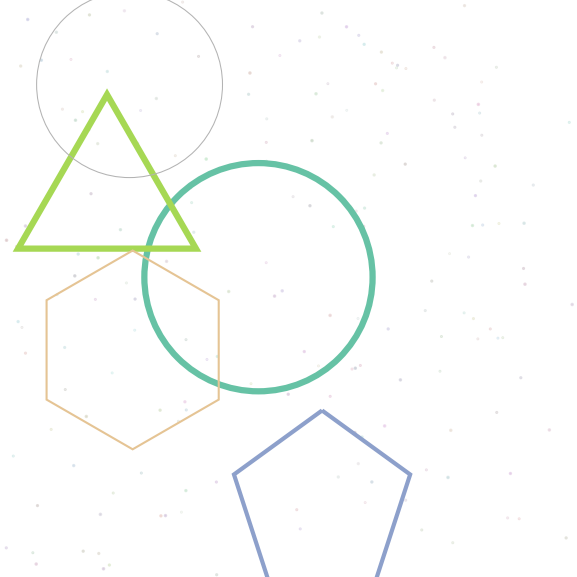[{"shape": "circle", "thickness": 3, "radius": 0.99, "center": [0.448, 0.519]}, {"shape": "pentagon", "thickness": 2, "radius": 0.8, "center": [0.558, 0.128]}, {"shape": "triangle", "thickness": 3, "radius": 0.89, "center": [0.185, 0.658]}, {"shape": "hexagon", "thickness": 1, "radius": 0.86, "center": [0.23, 0.393]}, {"shape": "circle", "thickness": 0.5, "radius": 0.8, "center": [0.224, 0.853]}]